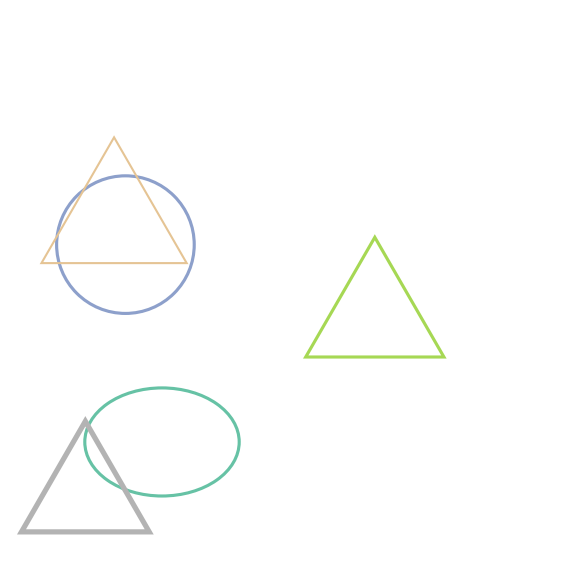[{"shape": "oval", "thickness": 1.5, "radius": 0.67, "center": [0.281, 0.234]}, {"shape": "circle", "thickness": 1.5, "radius": 0.6, "center": [0.217, 0.576]}, {"shape": "triangle", "thickness": 1.5, "radius": 0.69, "center": [0.649, 0.45]}, {"shape": "triangle", "thickness": 1, "radius": 0.73, "center": [0.198, 0.616]}, {"shape": "triangle", "thickness": 2.5, "radius": 0.64, "center": [0.148, 0.142]}]